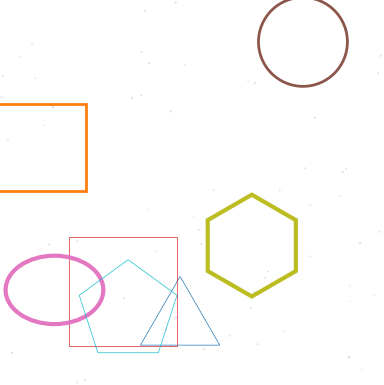[{"shape": "triangle", "thickness": 0.5, "radius": 0.59, "center": [0.468, 0.163]}, {"shape": "square", "thickness": 2, "radius": 0.57, "center": [0.11, 0.617]}, {"shape": "square", "thickness": 0.5, "radius": 0.71, "center": [0.32, 0.243]}, {"shape": "circle", "thickness": 2, "radius": 0.58, "center": [0.787, 0.891]}, {"shape": "oval", "thickness": 3, "radius": 0.63, "center": [0.141, 0.247]}, {"shape": "hexagon", "thickness": 3, "radius": 0.66, "center": [0.654, 0.362]}, {"shape": "pentagon", "thickness": 0.5, "radius": 0.67, "center": [0.333, 0.192]}]